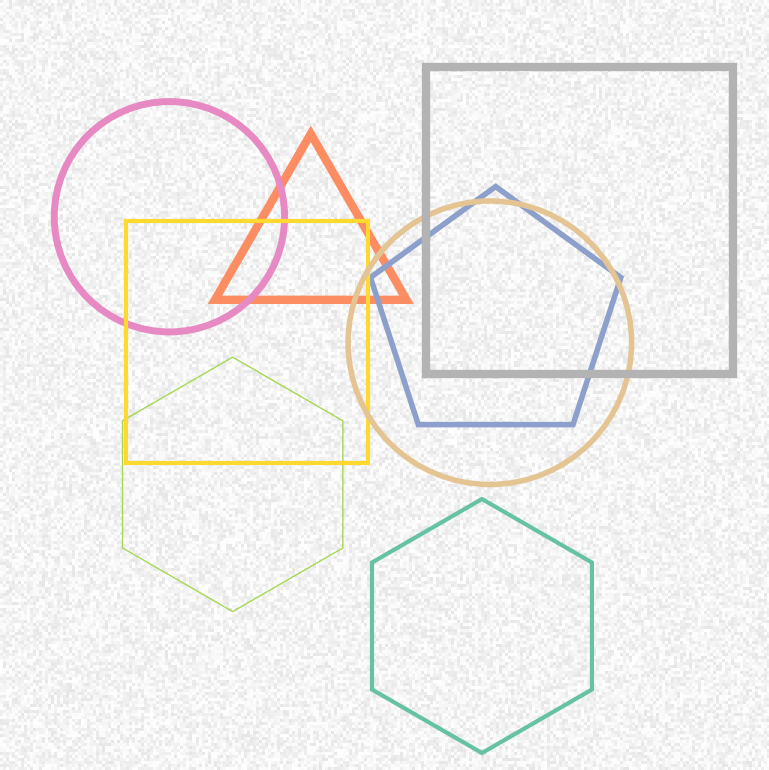[{"shape": "hexagon", "thickness": 1.5, "radius": 0.82, "center": [0.626, 0.187]}, {"shape": "triangle", "thickness": 3, "radius": 0.72, "center": [0.404, 0.682]}, {"shape": "pentagon", "thickness": 2, "radius": 0.85, "center": [0.644, 0.587]}, {"shape": "circle", "thickness": 2.5, "radius": 0.75, "center": [0.22, 0.719]}, {"shape": "hexagon", "thickness": 0.5, "radius": 0.83, "center": [0.302, 0.371]}, {"shape": "square", "thickness": 1.5, "radius": 0.79, "center": [0.321, 0.555]}, {"shape": "circle", "thickness": 2, "radius": 0.92, "center": [0.636, 0.555]}, {"shape": "square", "thickness": 3, "radius": 1.0, "center": [0.753, 0.714]}]